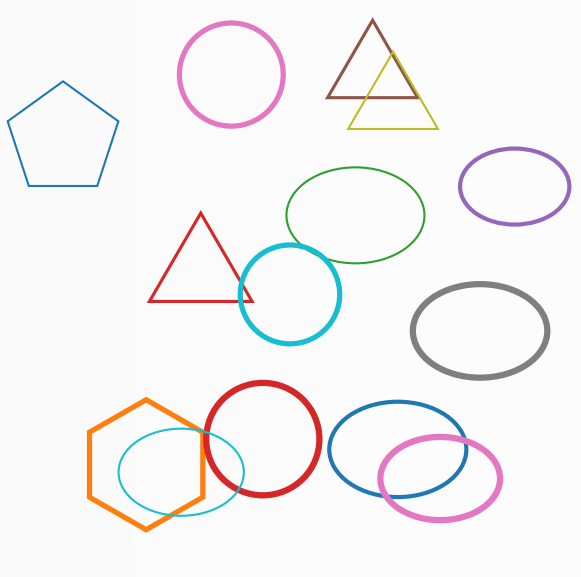[{"shape": "pentagon", "thickness": 1, "radius": 0.5, "center": [0.108, 0.758]}, {"shape": "oval", "thickness": 2, "radius": 0.59, "center": [0.684, 0.221]}, {"shape": "hexagon", "thickness": 2.5, "radius": 0.56, "center": [0.251, 0.194]}, {"shape": "oval", "thickness": 1, "radius": 0.59, "center": [0.612, 0.626]}, {"shape": "triangle", "thickness": 1.5, "radius": 0.51, "center": [0.345, 0.528]}, {"shape": "circle", "thickness": 3, "radius": 0.49, "center": [0.452, 0.239]}, {"shape": "oval", "thickness": 2, "radius": 0.47, "center": [0.886, 0.676]}, {"shape": "triangle", "thickness": 1.5, "radius": 0.45, "center": [0.641, 0.875]}, {"shape": "circle", "thickness": 2.5, "radius": 0.45, "center": [0.398, 0.87]}, {"shape": "oval", "thickness": 3, "radius": 0.51, "center": [0.757, 0.171]}, {"shape": "oval", "thickness": 3, "radius": 0.58, "center": [0.826, 0.426]}, {"shape": "triangle", "thickness": 1, "radius": 0.45, "center": [0.676, 0.82]}, {"shape": "oval", "thickness": 1, "radius": 0.54, "center": [0.312, 0.181]}, {"shape": "circle", "thickness": 2.5, "radius": 0.43, "center": [0.499, 0.489]}]